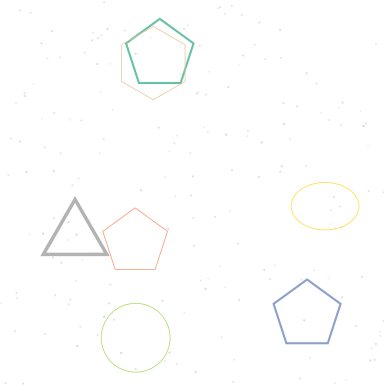[{"shape": "pentagon", "thickness": 1.5, "radius": 0.46, "center": [0.415, 0.859]}, {"shape": "pentagon", "thickness": 0.5, "radius": 0.44, "center": [0.351, 0.372]}, {"shape": "pentagon", "thickness": 1.5, "radius": 0.46, "center": [0.798, 0.182]}, {"shape": "circle", "thickness": 0.5, "radius": 0.45, "center": [0.352, 0.123]}, {"shape": "oval", "thickness": 0.5, "radius": 0.44, "center": [0.844, 0.464]}, {"shape": "hexagon", "thickness": 0.5, "radius": 0.48, "center": [0.398, 0.836]}, {"shape": "triangle", "thickness": 2.5, "radius": 0.48, "center": [0.195, 0.387]}]